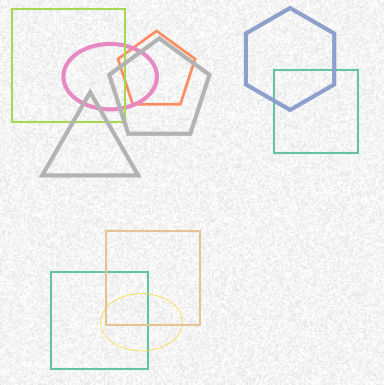[{"shape": "square", "thickness": 1.5, "radius": 0.63, "center": [0.257, 0.167]}, {"shape": "square", "thickness": 1.5, "radius": 0.54, "center": [0.822, 0.71]}, {"shape": "pentagon", "thickness": 2, "radius": 0.53, "center": [0.407, 0.814]}, {"shape": "hexagon", "thickness": 3, "radius": 0.66, "center": [0.753, 0.847]}, {"shape": "oval", "thickness": 3, "radius": 0.61, "center": [0.286, 0.801]}, {"shape": "square", "thickness": 1.5, "radius": 0.73, "center": [0.178, 0.829]}, {"shape": "oval", "thickness": 0.5, "radius": 0.53, "center": [0.368, 0.163]}, {"shape": "square", "thickness": 1.5, "radius": 0.61, "center": [0.398, 0.279]}, {"shape": "pentagon", "thickness": 3, "radius": 0.68, "center": [0.414, 0.763]}, {"shape": "triangle", "thickness": 3, "radius": 0.72, "center": [0.234, 0.616]}]